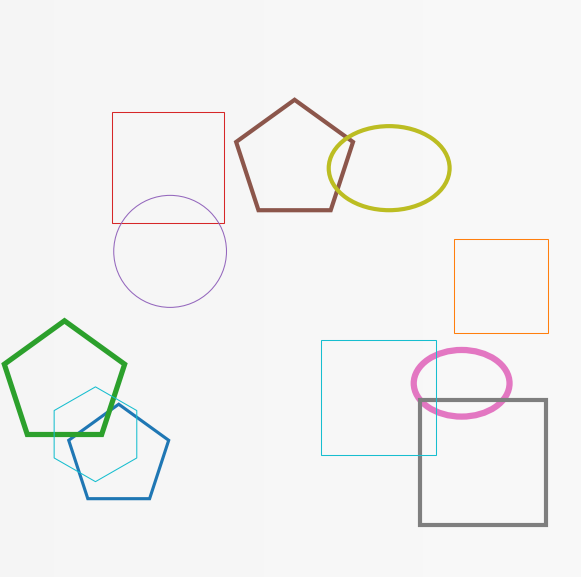[{"shape": "pentagon", "thickness": 1.5, "radius": 0.45, "center": [0.204, 0.209]}, {"shape": "square", "thickness": 0.5, "radius": 0.41, "center": [0.862, 0.504]}, {"shape": "pentagon", "thickness": 2.5, "radius": 0.54, "center": [0.111, 0.335]}, {"shape": "square", "thickness": 0.5, "radius": 0.48, "center": [0.289, 0.709]}, {"shape": "circle", "thickness": 0.5, "radius": 0.48, "center": [0.293, 0.564]}, {"shape": "pentagon", "thickness": 2, "radius": 0.53, "center": [0.507, 0.721]}, {"shape": "oval", "thickness": 3, "radius": 0.41, "center": [0.794, 0.335]}, {"shape": "square", "thickness": 2, "radius": 0.54, "center": [0.831, 0.198]}, {"shape": "oval", "thickness": 2, "radius": 0.52, "center": [0.67, 0.708]}, {"shape": "square", "thickness": 0.5, "radius": 0.5, "center": [0.652, 0.311]}, {"shape": "hexagon", "thickness": 0.5, "radius": 0.41, "center": [0.164, 0.247]}]